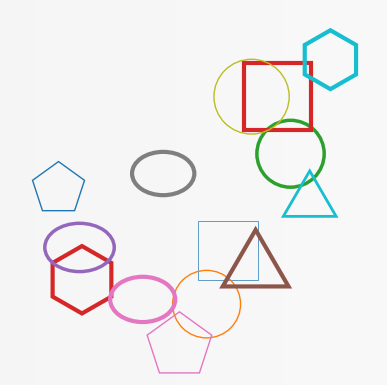[{"shape": "pentagon", "thickness": 1, "radius": 0.35, "center": [0.151, 0.51]}, {"shape": "square", "thickness": 0.5, "radius": 0.39, "center": [0.588, 0.349]}, {"shape": "circle", "thickness": 1, "radius": 0.44, "center": [0.533, 0.21]}, {"shape": "circle", "thickness": 2.5, "radius": 0.43, "center": [0.75, 0.601]}, {"shape": "square", "thickness": 3, "radius": 0.43, "center": [0.717, 0.749]}, {"shape": "hexagon", "thickness": 3, "radius": 0.44, "center": [0.212, 0.273]}, {"shape": "oval", "thickness": 2.5, "radius": 0.45, "center": [0.205, 0.357]}, {"shape": "triangle", "thickness": 3, "radius": 0.49, "center": [0.66, 0.305]}, {"shape": "oval", "thickness": 3, "radius": 0.42, "center": [0.368, 0.222]}, {"shape": "pentagon", "thickness": 1, "radius": 0.44, "center": [0.463, 0.102]}, {"shape": "oval", "thickness": 3, "radius": 0.4, "center": [0.421, 0.549]}, {"shape": "circle", "thickness": 1, "radius": 0.49, "center": [0.649, 0.749]}, {"shape": "hexagon", "thickness": 3, "radius": 0.38, "center": [0.853, 0.845]}, {"shape": "triangle", "thickness": 2, "radius": 0.39, "center": [0.799, 0.477]}]